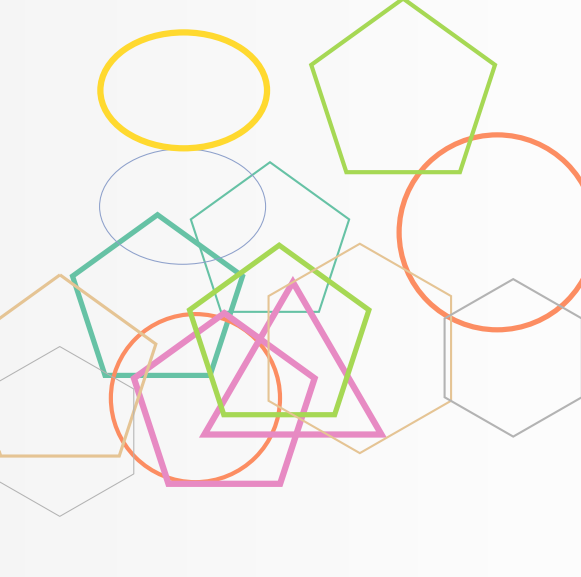[{"shape": "pentagon", "thickness": 2.5, "radius": 0.77, "center": [0.271, 0.473]}, {"shape": "pentagon", "thickness": 1, "radius": 0.72, "center": [0.464, 0.575]}, {"shape": "circle", "thickness": 2.5, "radius": 0.84, "center": [0.855, 0.597]}, {"shape": "circle", "thickness": 2, "radius": 0.73, "center": [0.336, 0.31]}, {"shape": "oval", "thickness": 0.5, "radius": 0.71, "center": [0.314, 0.641]}, {"shape": "pentagon", "thickness": 3, "radius": 0.82, "center": [0.386, 0.294]}, {"shape": "triangle", "thickness": 3, "radius": 0.88, "center": [0.504, 0.335]}, {"shape": "pentagon", "thickness": 2.5, "radius": 0.81, "center": [0.48, 0.412]}, {"shape": "pentagon", "thickness": 2, "radius": 0.83, "center": [0.694, 0.835]}, {"shape": "oval", "thickness": 3, "radius": 0.72, "center": [0.316, 0.843]}, {"shape": "hexagon", "thickness": 1, "radius": 0.91, "center": [0.619, 0.396]}, {"shape": "pentagon", "thickness": 1.5, "radius": 0.87, "center": [0.103, 0.35]}, {"shape": "hexagon", "thickness": 1, "radius": 0.68, "center": [0.883, 0.379]}, {"shape": "hexagon", "thickness": 0.5, "radius": 0.74, "center": [0.103, 0.252]}]